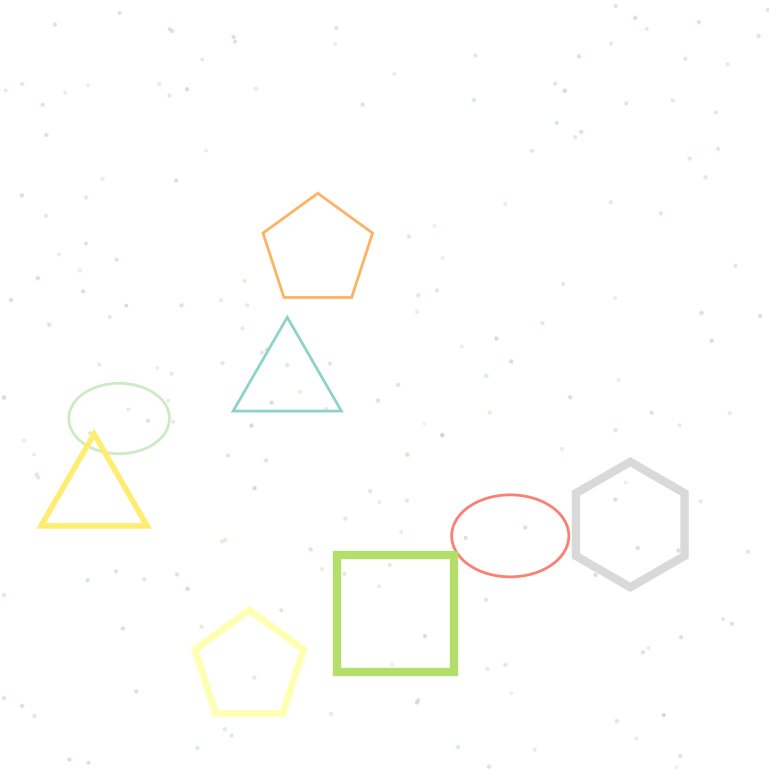[{"shape": "triangle", "thickness": 1, "radius": 0.41, "center": [0.373, 0.507]}, {"shape": "pentagon", "thickness": 2.5, "radius": 0.37, "center": [0.324, 0.134]}, {"shape": "oval", "thickness": 1, "radius": 0.38, "center": [0.663, 0.304]}, {"shape": "pentagon", "thickness": 1, "radius": 0.37, "center": [0.413, 0.674]}, {"shape": "square", "thickness": 3, "radius": 0.38, "center": [0.514, 0.203]}, {"shape": "hexagon", "thickness": 3, "radius": 0.41, "center": [0.818, 0.319]}, {"shape": "oval", "thickness": 1, "radius": 0.33, "center": [0.155, 0.457]}, {"shape": "triangle", "thickness": 2, "radius": 0.4, "center": [0.122, 0.357]}]